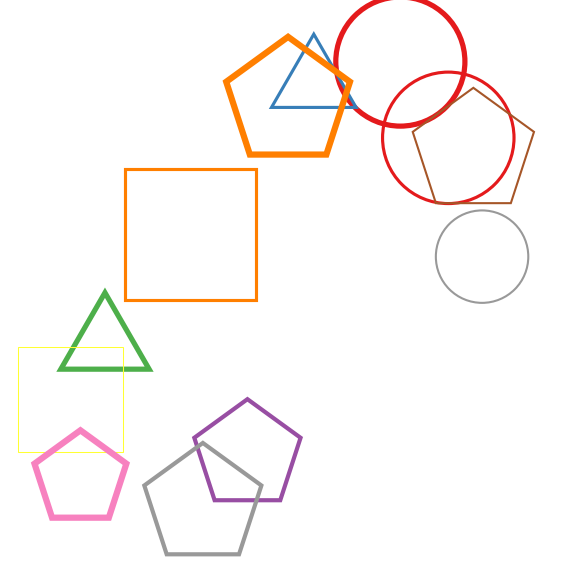[{"shape": "circle", "thickness": 1.5, "radius": 0.57, "center": [0.776, 0.76]}, {"shape": "circle", "thickness": 2.5, "radius": 0.56, "center": [0.693, 0.893]}, {"shape": "triangle", "thickness": 1.5, "radius": 0.42, "center": [0.543, 0.855]}, {"shape": "triangle", "thickness": 2.5, "radius": 0.44, "center": [0.182, 0.404]}, {"shape": "pentagon", "thickness": 2, "radius": 0.48, "center": [0.428, 0.211]}, {"shape": "pentagon", "thickness": 3, "radius": 0.56, "center": [0.499, 0.823]}, {"shape": "square", "thickness": 1.5, "radius": 0.57, "center": [0.33, 0.592]}, {"shape": "square", "thickness": 0.5, "radius": 0.45, "center": [0.122, 0.308]}, {"shape": "pentagon", "thickness": 1, "radius": 0.55, "center": [0.82, 0.737]}, {"shape": "pentagon", "thickness": 3, "radius": 0.42, "center": [0.139, 0.17]}, {"shape": "pentagon", "thickness": 2, "radius": 0.53, "center": [0.351, 0.126]}, {"shape": "circle", "thickness": 1, "radius": 0.4, "center": [0.835, 0.555]}]